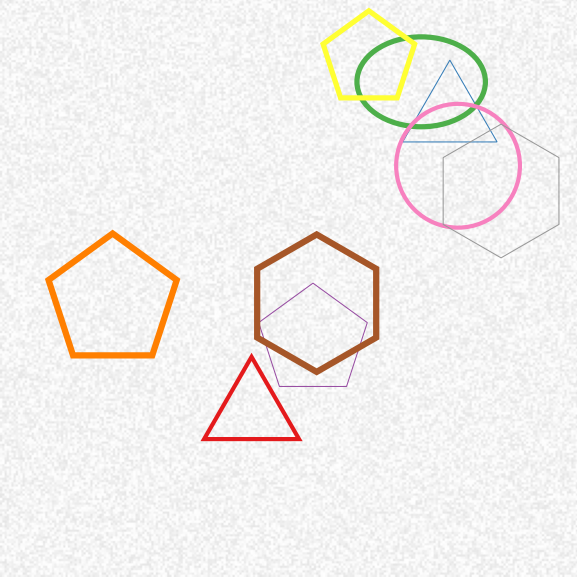[{"shape": "triangle", "thickness": 2, "radius": 0.47, "center": [0.436, 0.286]}, {"shape": "triangle", "thickness": 0.5, "radius": 0.47, "center": [0.779, 0.801]}, {"shape": "oval", "thickness": 2.5, "radius": 0.56, "center": [0.729, 0.857]}, {"shape": "pentagon", "thickness": 0.5, "radius": 0.49, "center": [0.542, 0.41]}, {"shape": "pentagon", "thickness": 3, "radius": 0.58, "center": [0.195, 0.478]}, {"shape": "pentagon", "thickness": 2.5, "radius": 0.42, "center": [0.639, 0.897]}, {"shape": "hexagon", "thickness": 3, "radius": 0.59, "center": [0.548, 0.474]}, {"shape": "circle", "thickness": 2, "radius": 0.54, "center": [0.793, 0.712]}, {"shape": "hexagon", "thickness": 0.5, "radius": 0.58, "center": [0.868, 0.668]}]